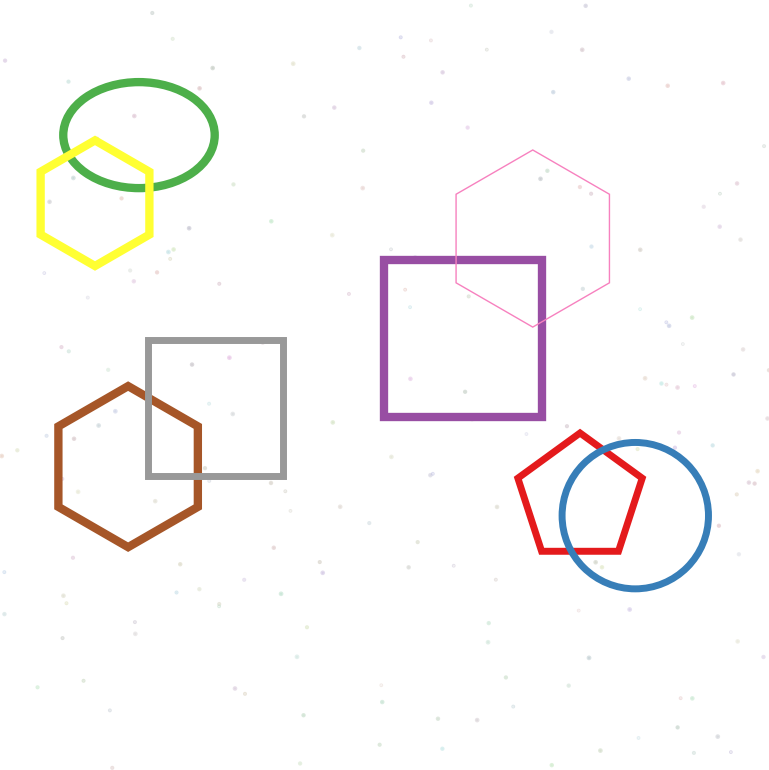[{"shape": "pentagon", "thickness": 2.5, "radius": 0.42, "center": [0.753, 0.353]}, {"shape": "circle", "thickness": 2.5, "radius": 0.48, "center": [0.825, 0.33]}, {"shape": "oval", "thickness": 3, "radius": 0.49, "center": [0.18, 0.825]}, {"shape": "square", "thickness": 3, "radius": 0.51, "center": [0.602, 0.56]}, {"shape": "hexagon", "thickness": 3, "radius": 0.41, "center": [0.123, 0.736]}, {"shape": "hexagon", "thickness": 3, "radius": 0.52, "center": [0.166, 0.394]}, {"shape": "hexagon", "thickness": 0.5, "radius": 0.58, "center": [0.692, 0.69]}, {"shape": "square", "thickness": 2.5, "radius": 0.44, "center": [0.28, 0.47]}]